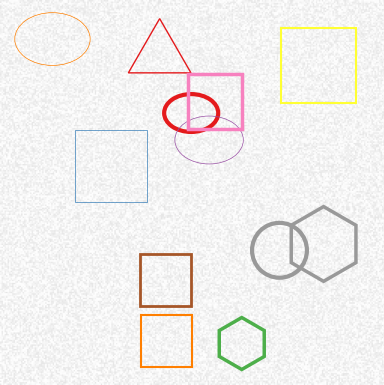[{"shape": "triangle", "thickness": 1, "radius": 0.47, "center": [0.415, 0.858]}, {"shape": "oval", "thickness": 3, "radius": 0.35, "center": [0.497, 0.706]}, {"shape": "square", "thickness": 0.5, "radius": 0.47, "center": [0.289, 0.57]}, {"shape": "hexagon", "thickness": 2.5, "radius": 0.34, "center": [0.628, 0.108]}, {"shape": "oval", "thickness": 0.5, "radius": 0.44, "center": [0.543, 0.636]}, {"shape": "square", "thickness": 1.5, "radius": 0.33, "center": [0.433, 0.115]}, {"shape": "oval", "thickness": 0.5, "radius": 0.49, "center": [0.136, 0.899]}, {"shape": "square", "thickness": 1.5, "radius": 0.49, "center": [0.828, 0.831]}, {"shape": "square", "thickness": 2, "radius": 0.34, "center": [0.43, 0.274]}, {"shape": "square", "thickness": 2.5, "radius": 0.35, "center": [0.559, 0.736]}, {"shape": "hexagon", "thickness": 2.5, "radius": 0.49, "center": [0.841, 0.366]}, {"shape": "circle", "thickness": 3, "radius": 0.36, "center": [0.726, 0.35]}]